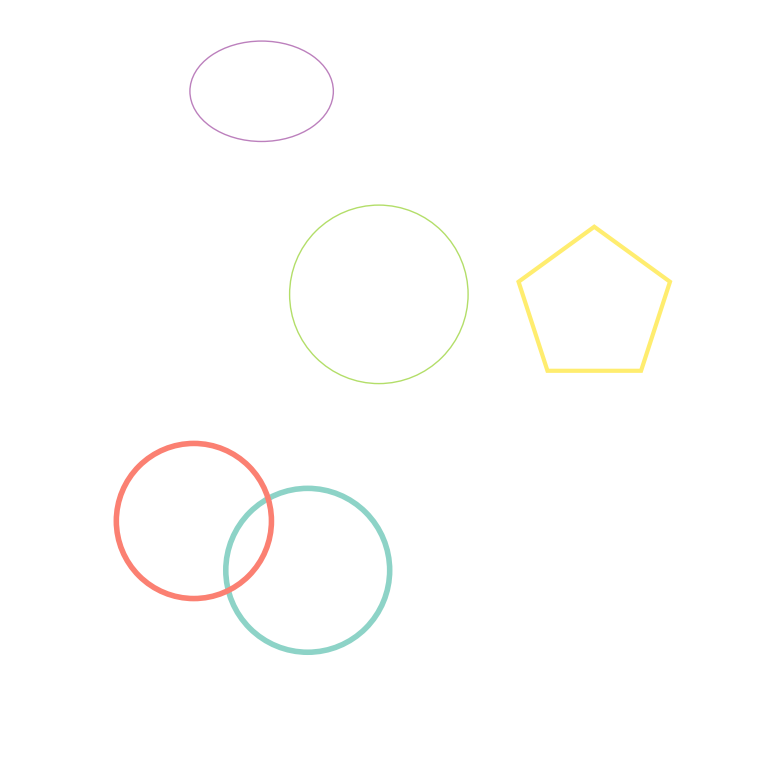[{"shape": "circle", "thickness": 2, "radius": 0.53, "center": [0.4, 0.259]}, {"shape": "circle", "thickness": 2, "radius": 0.5, "center": [0.252, 0.323]}, {"shape": "circle", "thickness": 0.5, "radius": 0.58, "center": [0.492, 0.618]}, {"shape": "oval", "thickness": 0.5, "radius": 0.47, "center": [0.34, 0.881]}, {"shape": "pentagon", "thickness": 1.5, "radius": 0.52, "center": [0.772, 0.602]}]